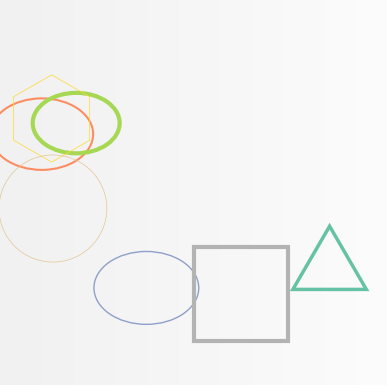[{"shape": "triangle", "thickness": 2.5, "radius": 0.55, "center": [0.851, 0.303]}, {"shape": "oval", "thickness": 1.5, "radius": 0.66, "center": [0.108, 0.652]}, {"shape": "oval", "thickness": 1, "radius": 0.68, "center": [0.378, 0.252]}, {"shape": "oval", "thickness": 3, "radius": 0.56, "center": [0.197, 0.68]}, {"shape": "hexagon", "thickness": 0.5, "radius": 0.57, "center": [0.133, 0.692]}, {"shape": "circle", "thickness": 0.5, "radius": 0.7, "center": [0.137, 0.458]}, {"shape": "square", "thickness": 3, "radius": 0.61, "center": [0.622, 0.237]}]